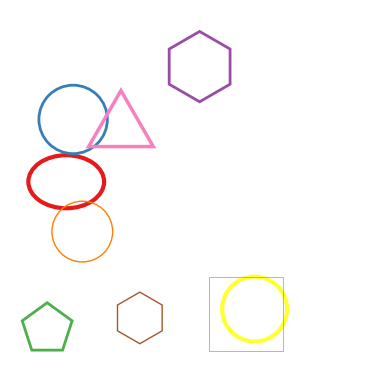[{"shape": "oval", "thickness": 3, "radius": 0.49, "center": [0.172, 0.528]}, {"shape": "circle", "thickness": 2, "radius": 0.44, "center": [0.19, 0.69]}, {"shape": "pentagon", "thickness": 2, "radius": 0.34, "center": [0.123, 0.146]}, {"shape": "hexagon", "thickness": 2, "radius": 0.46, "center": [0.519, 0.827]}, {"shape": "circle", "thickness": 1, "radius": 0.39, "center": [0.214, 0.399]}, {"shape": "circle", "thickness": 3, "radius": 0.42, "center": [0.661, 0.197]}, {"shape": "hexagon", "thickness": 1, "radius": 0.33, "center": [0.363, 0.174]}, {"shape": "triangle", "thickness": 2.5, "radius": 0.48, "center": [0.314, 0.668]}, {"shape": "square", "thickness": 0.5, "radius": 0.48, "center": [0.639, 0.183]}]